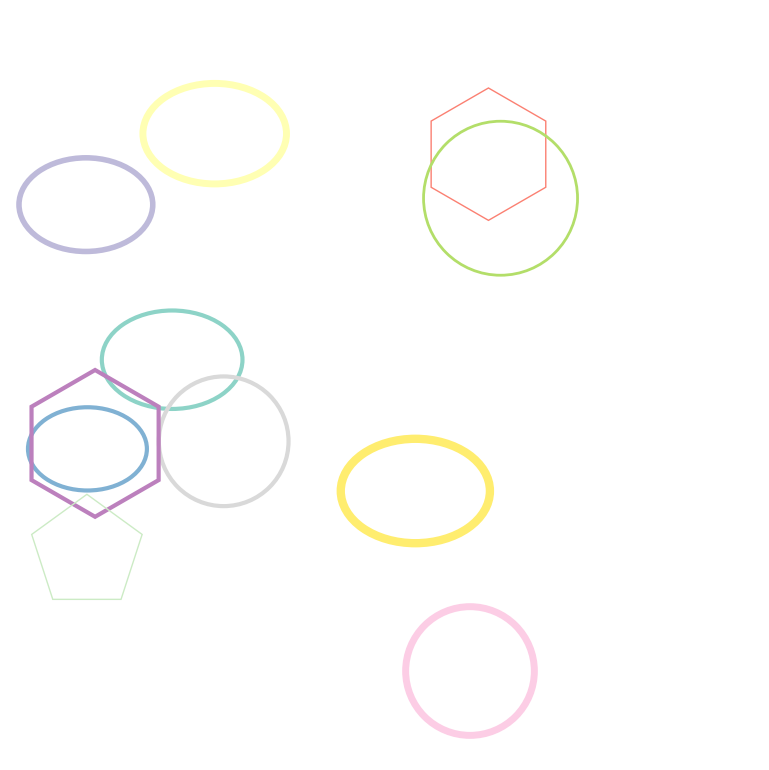[{"shape": "oval", "thickness": 1.5, "radius": 0.46, "center": [0.224, 0.533]}, {"shape": "oval", "thickness": 2.5, "radius": 0.47, "center": [0.279, 0.826]}, {"shape": "oval", "thickness": 2, "radius": 0.43, "center": [0.112, 0.734]}, {"shape": "hexagon", "thickness": 0.5, "radius": 0.43, "center": [0.634, 0.8]}, {"shape": "oval", "thickness": 1.5, "radius": 0.39, "center": [0.114, 0.417]}, {"shape": "circle", "thickness": 1, "radius": 0.5, "center": [0.65, 0.743]}, {"shape": "circle", "thickness": 2.5, "radius": 0.42, "center": [0.61, 0.129]}, {"shape": "circle", "thickness": 1.5, "radius": 0.42, "center": [0.291, 0.427]}, {"shape": "hexagon", "thickness": 1.5, "radius": 0.48, "center": [0.123, 0.424]}, {"shape": "pentagon", "thickness": 0.5, "radius": 0.38, "center": [0.113, 0.283]}, {"shape": "oval", "thickness": 3, "radius": 0.48, "center": [0.539, 0.362]}]